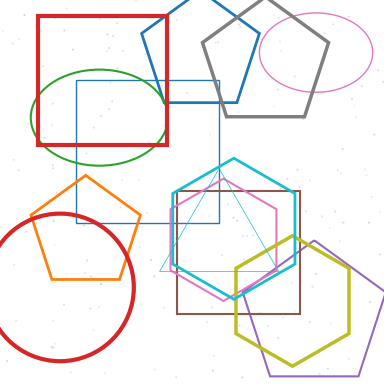[{"shape": "square", "thickness": 1, "radius": 0.93, "center": [0.383, 0.605]}, {"shape": "pentagon", "thickness": 2, "radius": 0.8, "center": [0.521, 0.863]}, {"shape": "pentagon", "thickness": 2, "radius": 0.75, "center": [0.223, 0.395]}, {"shape": "oval", "thickness": 1.5, "radius": 0.89, "center": [0.258, 0.694]}, {"shape": "circle", "thickness": 3, "radius": 0.96, "center": [0.156, 0.253]}, {"shape": "square", "thickness": 3, "radius": 0.84, "center": [0.265, 0.792]}, {"shape": "pentagon", "thickness": 1.5, "radius": 0.98, "center": [0.816, 0.18]}, {"shape": "square", "thickness": 1.5, "radius": 0.8, "center": [0.62, 0.344]}, {"shape": "oval", "thickness": 1, "radius": 0.74, "center": [0.821, 0.863]}, {"shape": "hexagon", "thickness": 1.5, "radius": 0.79, "center": [0.58, 0.377]}, {"shape": "pentagon", "thickness": 2.5, "radius": 0.86, "center": [0.69, 0.836]}, {"shape": "hexagon", "thickness": 2.5, "radius": 0.85, "center": [0.76, 0.218]}, {"shape": "triangle", "thickness": 0.5, "radius": 0.89, "center": [0.569, 0.384]}, {"shape": "hexagon", "thickness": 2, "radius": 0.92, "center": [0.607, 0.406]}]